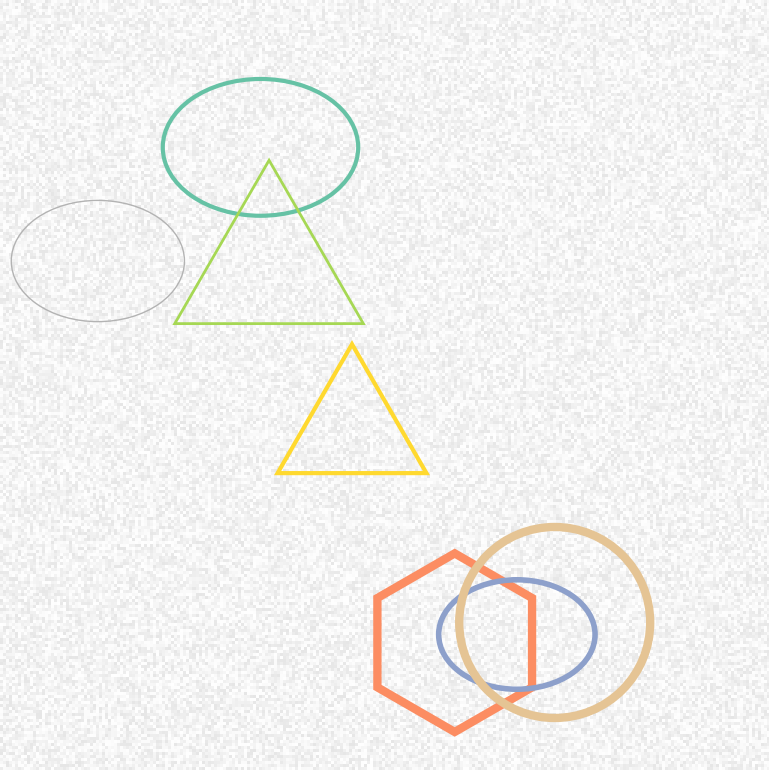[{"shape": "oval", "thickness": 1.5, "radius": 0.63, "center": [0.338, 0.809]}, {"shape": "hexagon", "thickness": 3, "radius": 0.58, "center": [0.591, 0.165]}, {"shape": "oval", "thickness": 2, "radius": 0.51, "center": [0.671, 0.176]}, {"shape": "triangle", "thickness": 1, "radius": 0.71, "center": [0.349, 0.65]}, {"shape": "triangle", "thickness": 1.5, "radius": 0.56, "center": [0.457, 0.441]}, {"shape": "circle", "thickness": 3, "radius": 0.62, "center": [0.72, 0.192]}, {"shape": "oval", "thickness": 0.5, "radius": 0.56, "center": [0.127, 0.661]}]